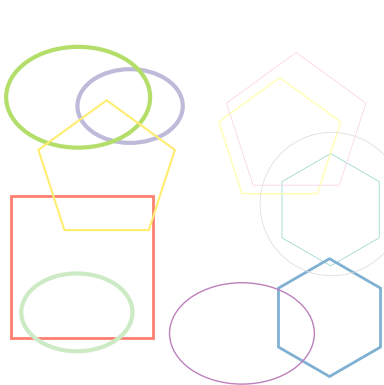[{"shape": "hexagon", "thickness": 0.5, "radius": 0.73, "center": [0.859, 0.455]}, {"shape": "pentagon", "thickness": 1, "radius": 0.83, "center": [0.727, 0.632]}, {"shape": "oval", "thickness": 3, "radius": 0.68, "center": [0.338, 0.725]}, {"shape": "square", "thickness": 2, "radius": 0.92, "center": [0.212, 0.307]}, {"shape": "hexagon", "thickness": 2, "radius": 0.77, "center": [0.856, 0.175]}, {"shape": "oval", "thickness": 3, "radius": 0.94, "center": [0.203, 0.747]}, {"shape": "pentagon", "thickness": 0.5, "radius": 0.95, "center": [0.769, 0.673]}, {"shape": "circle", "thickness": 0.5, "radius": 0.93, "center": [0.862, 0.47]}, {"shape": "oval", "thickness": 1, "radius": 0.94, "center": [0.628, 0.134]}, {"shape": "oval", "thickness": 3, "radius": 0.72, "center": [0.2, 0.189]}, {"shape": "pentagon", "thickness": 1.5, "radius": 0.93, "center": [0.277, 0.553]}]